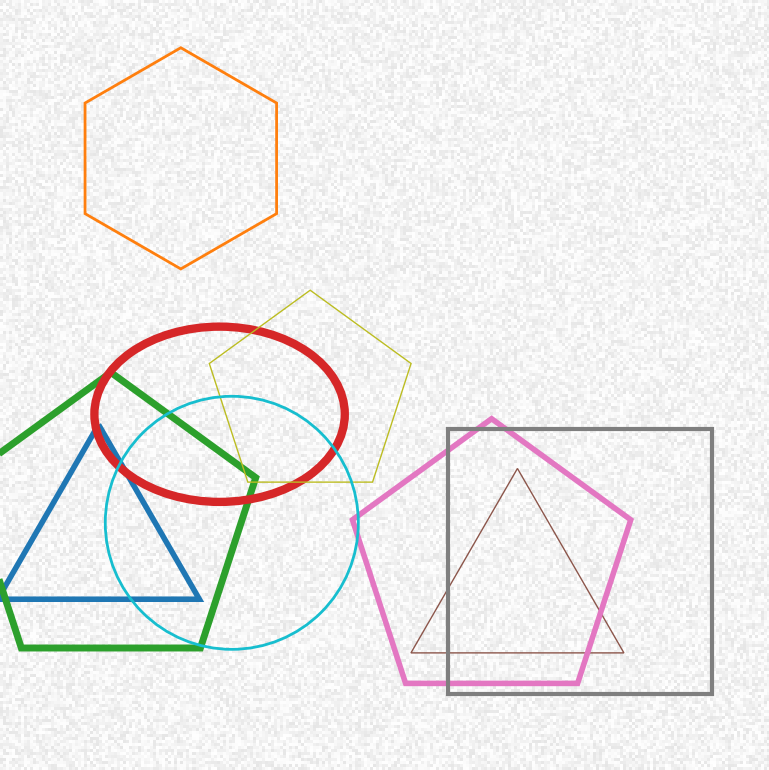[{"shape": "triangle", "thickness": 2, "radius": 0.76, "center": [0.128, 0.297]}, {"shape": "hexagon", "thickness": 1, "radius": 0.72, "center": [0.235, 0.794]}, {"shape": "pentagon", "thickness": 2.5, "radius": 0.99, "center": [0.144, 0.318]}, {"shape": "oval", "thickness": 3, "radius": 0.81, "center": [0.285, 0.462]}, {"shape": "triangle", "thickness": 0.5, "radius": 0.8, "center": [0.672, 0.232]}, {"shape": "pentagon", "thickness": 2, "radius": 0.95, "center": [0.638, 0.266]}, {"shape": "square", "thickness": 1.5, "radius": 0.86, "center": [0.753, 0.271]}, {"shape": "pentagon", "thickness": 0.5, "radius": 0.69, "center": [0.403, 0.485]}, {"shape": "circle", "thickness": 1, "radius": 0.82, "center": [0.301, 0.321]}]